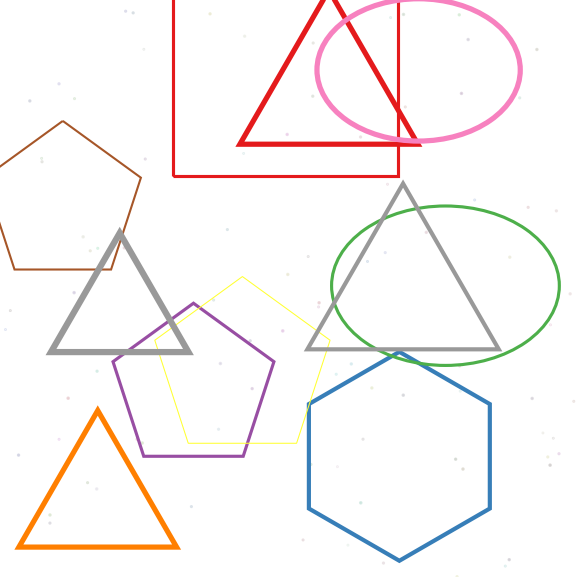[{"shape": "triangle", "thickness": 2.5, "radius": 0.89, "center": [0.57, 0.838]}, {"shape": "square", "thickness": 1.5, "radius": 0.97, "center": [0.494, 0.888]}, {"shape": "hexagon", "thickness": 2, "radius": 0.9, "center": [0.692, 0.209]}, {"shape": "oval", "thickness": 1.5, "radius": 0.99, "center": [0.771, 0.504]}, {"shape": "pentagon", "thickness": 1.5, "radius": 0.73, "center": [0.335, 0.328]}, {"shape": "triangle", "thickness": 2.5, "radius": 0.79, "center": [0.169, 0.131]}, {"shape": "pentagon", "thickness": 0.5, "radius": 0.8, "center": [0.42, 0.361]}, {"shape": "pentagon", "thickness": 1, "radius": 0.71, "center": [0.109, 0.647]}, {"shape": "oval", "thickness": 2.5, "radius": 0.88, "center": [0.725, 0.878]}, {"shape": "triangle", "thickness": 3, "radius": 0.69, "center": [0.207, 0.458]}, {"shape": "triangle", "thickness": 2, "radius": 0.96, "center": [0.698, 0.49]}]